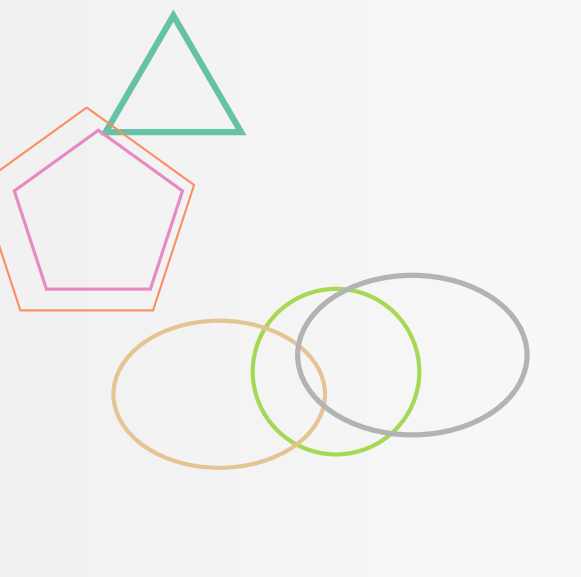[{"shape": "triangle", "thickness": 3, "radius": 0.67, "center": [0.298, 0.838]}, {"shape": "pentagon", "thickness": 1, "radius": 0.97, "center": [0.149, 0.619]}, {"shape": "pentagon", "thickness": 1.5, "radius": 0.76, "center": [0.169, 0.622]}, {"shape": "circle", "thickness": 2, "radius": 0.72, "center": [0.578, 0.356]}, {"shape": "oval", "thickness": 2, "radius": 0.91, "center": [0.377, 0.316]}, {"shape": "oval", "thickness": 2.5, "radius": 0.99, "center": [0.709, 0.384]}]